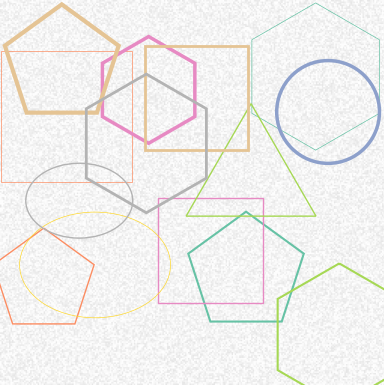[{"shape": "hexagon", "thickness": 0.5, "radius": 0.96, "center": [0.82, 0.801]}, {"shape": "pentagon", "thickness": 1.5, "radius": 0.79, "center": [0.639, 0.292]}, {"shape": "pentagon", "thickness": 1, "radius": 0.69, "center": [0.114, 0.27]}, {"shape": "square", "thickness": 0.5, "radius": 0.85, "center": [0.173, 0.697]}, {"shape": "circle", "thickness": 2.5, "radius": 0.67, "center": [0.852, 0.709]}, {"shape": "hexagon", "thickness": 2.5, "radius": 0.69, "center": [0.386, 0.766]}, {"shape": "square", "thickness": 1, "radius": 0.68, "center": [0.546, 0.35]}, {"shape": "triangle", "thickness": 1, "radius": 0.97, "center": [0.652, 0.536]}, {"shape": "hexagon", "thickness": 1.5, "radius": 0.92, "center": [0.881, 0.131]}, {"shape": "oval", "thickness": 0.5, "radius": 0.98, "center": [0.247, 0.312]}, {"shape": "square", "thickness": 2, "radius": 0.67, "center": [0.511, 0.746]}, {"shape": "pentagon", "thickness": 3, "radius": 0.78, "center": [0.16, 0.833]}, {"shape": "oval", "thickness": 1, "radius": 0.69, "center": [0.206, 0.479]}, {"shape": "hexagon", "thickness": 2, "radius": 0.9, "center": [0.38, 0.627]}]